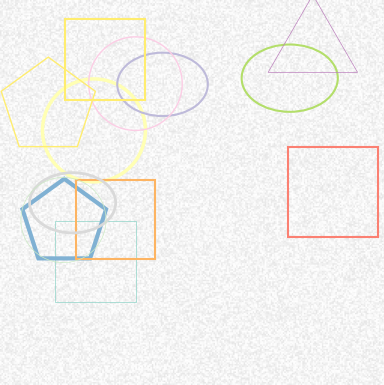[{"shape": "square", "thickness": 0.5, "radius": 0.53, "center": [0.249, 0.321]}, {"shape": "circle", "thickness": 2.5, "radius": 0.67, "center": [0.244, 0.661]}, {"shape": "oval", "thickness": 1.5, "radius": 0.59, "center": [0.422, 0.781]}, {"shape": "square", "thickness": 1.5, "radius": 0.58, "center": [0.865, 0.502]}, {"shape": "pentagon", "thickness": 3, "radius": 0.57, "center": [0.167, 0.421]}, {"shape": "square", "thickness": 1.5, "radius": 0.52, "center": [0.301, 0.43]}, {"shape": "oval", "thickness": 1.5, "radius": 0.62, "center": [0.753, 0.797]}, {"shape": "circle", "thickness": 1, "radius": 0.61, "center": [0.352, 0.783]}, {"shape": "oval", "thickness": 2, "radius": 0.56, "center": [0.189, 0.473]}, {"shape": "triangle", "thickness": 0.5, "radius": 0.67, "center": [0.813, 0.879]}, {"shape": "circle", "thickness": 0.5, "radius": 0.55, "center": [0.165, 0.428]}, {"shape": "square", "thickness": 1.5, "radius": 0.52, "center": [0.273, 0.846]}, {"shape": "pentagon", "thickness": 1, "radius": 0.64, "center": [0.125, 0.723]}]